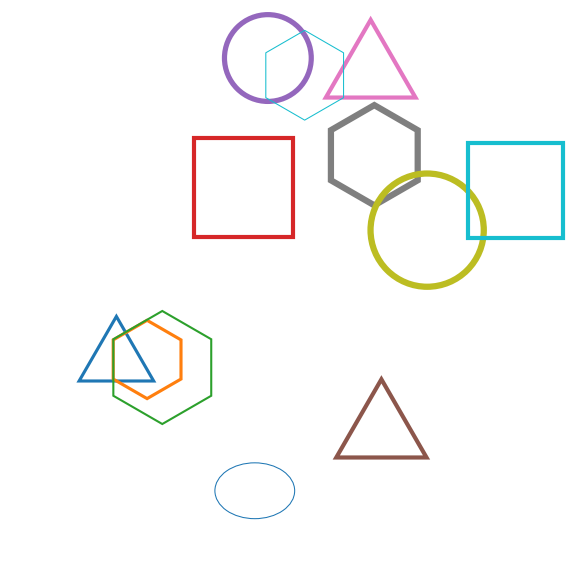[{"shape": "oval", "thickness": 0.5, "radius": 0.35, "center": [0.441, 0.149]}, {"shape": "triangle", "thickness": 1.5, "radius": 0.37, "center": [0.202, 0.377]}, {"shape": "hexagon", "thickness": 1.5, "radius": 0.34, "center": [0.255, 0.377]}, {"shape": "hexagon", "thickness": 1, "radius": 0.49, "center": [0.281, 0.363]}, {"shape": "square", "thickness": 2, "radius": 0.43, "center": [0.421, 0.674]}, {"shape": "circle", "thickness": 2.5, "radius": 0.38, "center": [0.464, 0.899]}, {"shape": "triangle", "thickness": 2, "radius": 0.45, "center": [0.66, 0.252]}, {"shape": "triangle", "thickness": 2, "radius": 0.45, "center": [0.642, 0.875]}, {"shape": "hexagon", "thickness": 3, "radius": 0.43, "center": [0.648, 0.73]}, {"shape": "circle", "thickness": 3, "radius": 0.49, "center": [0.74, 0.601]}, {"shape": "square", "thickness": 2, "radius": 0.41, "center": [0.893, 0.669]}, {"shape": "hexagon", "thickness": 0.5, "radius": 0.39, "center": [0.528, 0.869]}]